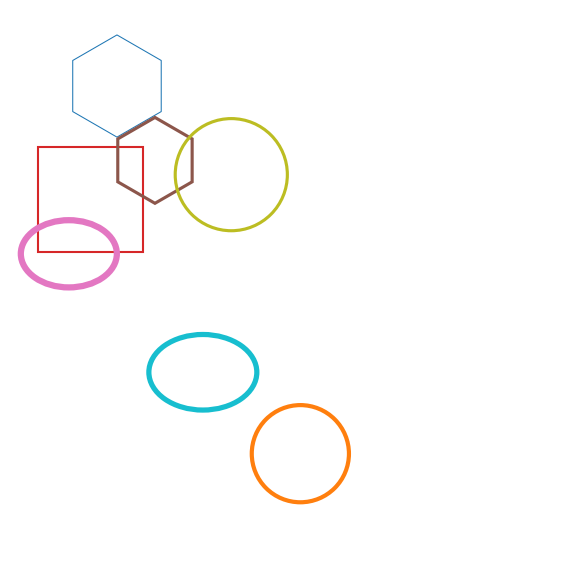[{"shape": "hexagon", "thickness": 0.5, "radius": 0.44, "center": [0.203, 0.85]}, {"shape": "circle", "thickness": 2, "radius": 0.42, "center": [0.52, 0.214]}, {"shape": "square", "thickness": 1, "radius": 0.45, "center": [0.156, 0.654]}, {"shape": "hexagon", "thickness": 1.5, "radius": 0.37, "center": [0.268, 0.721]}, {"shape": "oval", "thickness": 3, "radius": 0.42, "center": [0.119, 0.56]}, {"shape": "circle", "thickness": 1.5, "radius": 0.49, "center": [0.4, 0.697]}, {"shape": "oval", "thickness": 2.5, "radius": 0.47, "center": [0.351, 0.355]}]